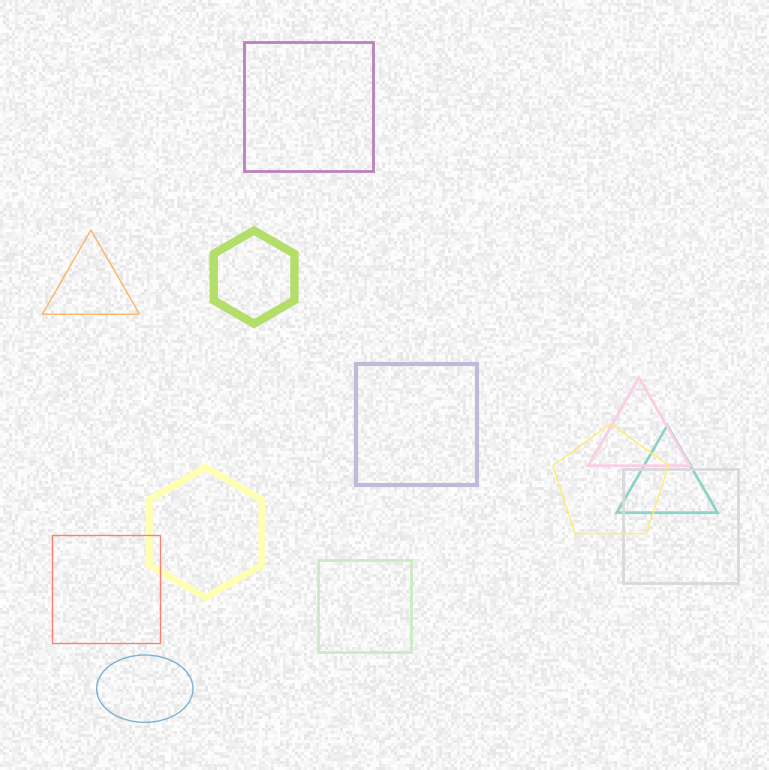[{"shape": "triangle", "thickness": 1, "radius": 0.38, "center": [0.867, 0.372]}, {"shape": "hexagon", "thickness": 2.5, "radius": 0.42, "center": [0.267, 0.309]}, {"shape": "square", "thickness": 1.5, "radius": 0.39, "center": [0.541, 0.449]}, {"shape": "square", "thickness": 0.5, "radius": 0.35, "center": [0.138, 0.235]}, {"shape": "oval", "thickness": 0.5, "radius": 0.31, "center": [0.188, 0.106]}, {"shape": "triangle", "thickness": 0.5, "radius": 0.36, "center": [0.118, 0.628]}, {"shape": "hexagon", "thickness": 3, "radius": 0.3, "center": [0.33, 0.64]}, {"shape": "triangle", "thickness": 1, "radius": 0.38, "center": [0.83, 0.433]}, {"shape": "square", "thickness": 1, "radius": 0.37, "center": [0.883, 0.317]}, {"shape": "square", "thickness": 1, "radius": 0.42, "center": [0.4, 0.862]}, {"shape": "square", "thickness": 1, "radius": 0.3, "center": [0.473, 0.213]}, {"shape": "pentagon", "thickness": 0.5, "radius": 0.39, "center": [0.793, 0.371]}]